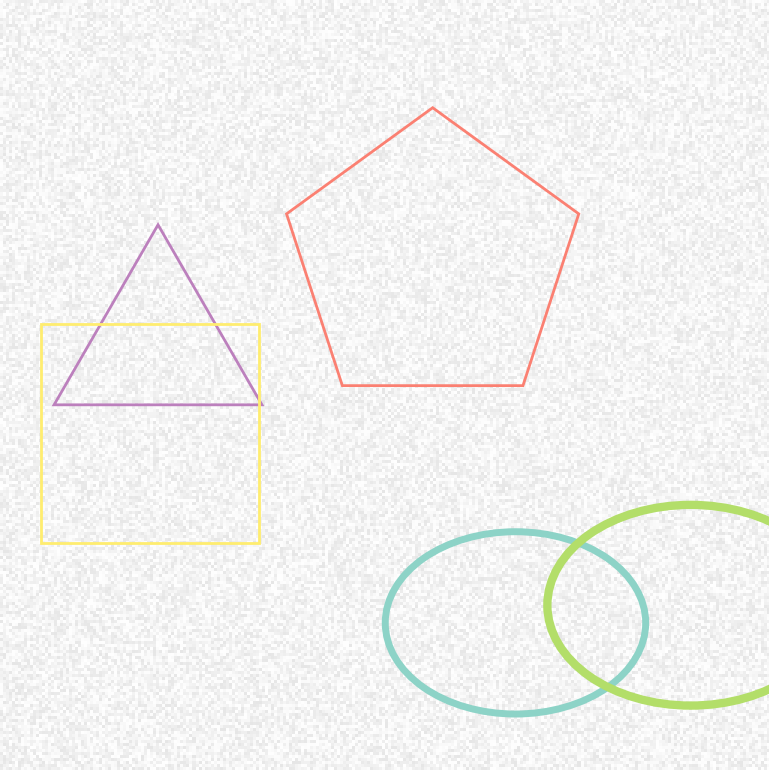[{"shape": "oval", "thickness": 2.5, "radius": 0.85, "center": [0.669, 0.191]}, {"shape": "pentagon", "thickness": 1, "radius": 1.0, "center": [0.562, 0.661]}, {"shape": "oval", "thickness": 3, "radius": 0.93, "center": [0.897, 0.214]}, {"shape": "triangle", "thickness": 1, "radius": 0.78, "center": [0.205, 0.552]}, {"shape": "square", "thickness": 1, "radius": 0.71, "center": [0.195, 0.437]}]